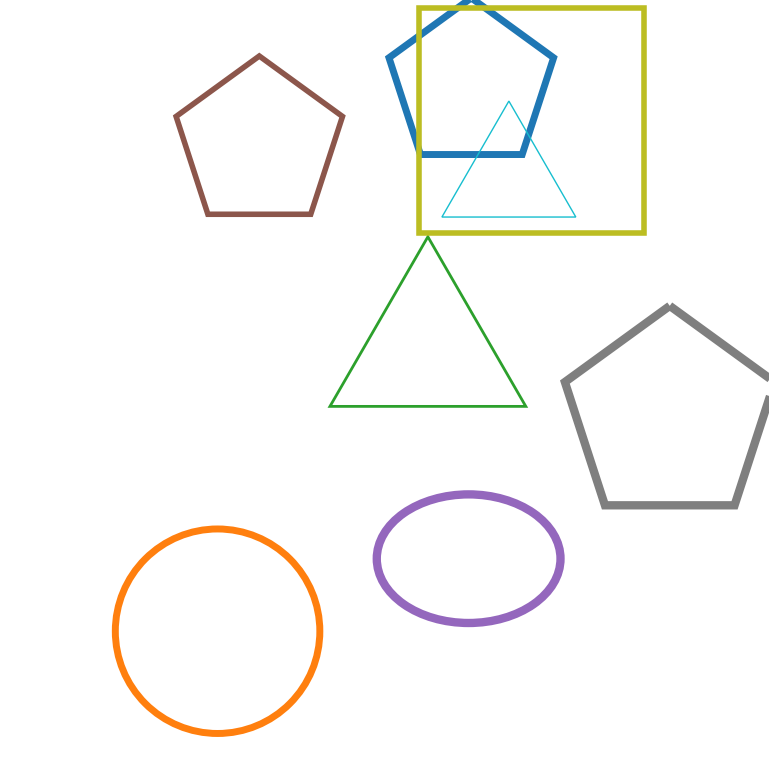[{"shape": "pentagon", "thickness": 2.5, "radius": 0.56, "center": [0.612, 0.89]}, {"shape": "circle", "thickness": 2.5, "radius": 0.66, "center": [0.283, 0.18]}, {"shape": "triangle", "thickness": 1, "radius": 0.73, "center": [0.556, 0.546]}, {"shape": "oval", "thickness": 3, "radius": 0.6, "center": [0.609, 0.274]}, {"shape": "pentagon", "thickness": 2, "radius": 0.57, "center": [0.337, 0.814]}, {"shape": "pentagon", "thickness": 3, "radius": 0.72, "center": [0.87, 0.46]}, {"shape": "square", "thickness": 2, "radius": 0.73, "center": [0.69, 0.844]}, {"shape": "triangle", "thickness": 0.5, "radius": 0.5, "center": [0.661, 0.768]}]